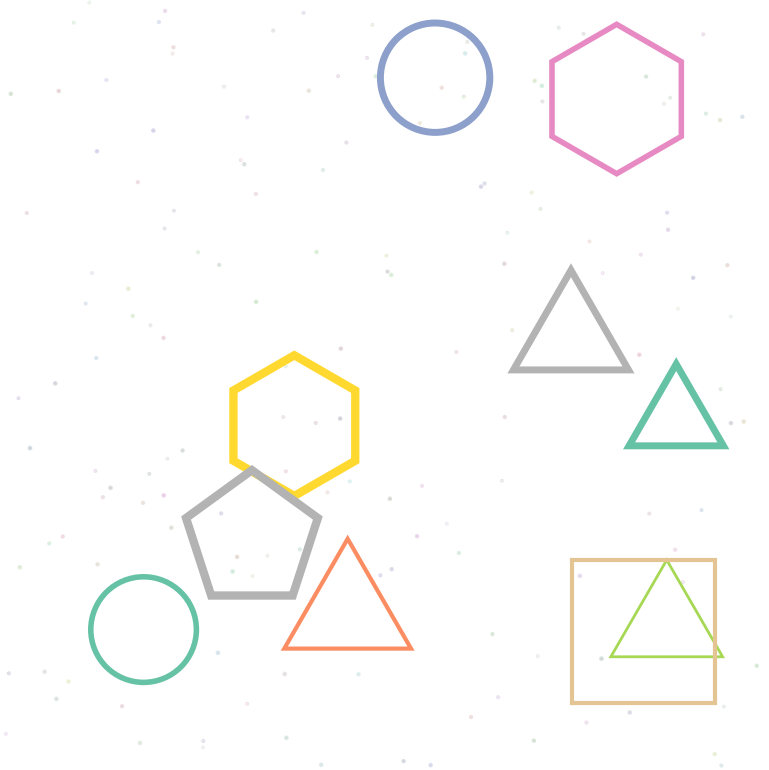[{"shape": "circle", "thickness": 2, "radius": 0.34, "center": [0.186, 0.182]}, {"shape": "triangle", "thickness": 2.5, "radius": 0.35, "center": [0.878, 0.456]}, {"shape": "triangle", "thickness": 1.5, "radius": 0.48, "center": [0.451, 0.205]}, {"shape": "circle", "thickness": 2.5, "radius": 0.36, "center": [0.565, 0.899]}, {"shape": "hexagon", "thickness": 2, "radius": 0.48, "center": [0.801, 0.871]}, {"shape": "triangle", "thickness": 1, "radius": 0.42, "center": [0.866, 0.189]}, {"shape": "hexagon", "thickness": 3, "radius": 0.46, "center": [0.382, 0.447]}, {"shape": "square", "thickness": 1.5, "radius": 0.47, "center": [0.836, 0.18]}, {"shape": "triangle", "thickness": 2.5, "radius": 0.43, "center": [0.742, 0.563]}, {"shape": "pentagon", "thickness": 3, "radius": 0.45, "center": [0.327, 0.299]}]